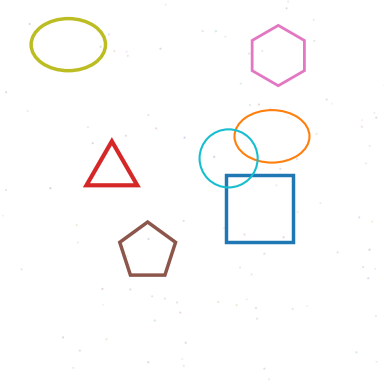[{"shape": "square", "thickness": 2.5, "radius": 0.44, "center": [0.675, 0.459]}, {"shape": "oval", "thickness": 1.5, "radius": 0.49, "center": [0.706, 0.646]}, {"shape": "triangle", "thickness": 3, "radius": 0.38, "center": [0.291, 0.557]}, {"shape": "pentagon", "thickness": 2.5, "radius": 0.38, "center": [0.384, 0.347]}, {"shape": "hexagon", "thickness": 2, "radius": 0.39, "center": [0.723, 0.856]}, {"shape": "oval", "thickness": 2.5, "radius": 0.48, "center": [0.177, 0.884]}, {"shape": "circle", "thickness": 1.5, "radius": 0.38, "center": [0.594, 0.589]}]